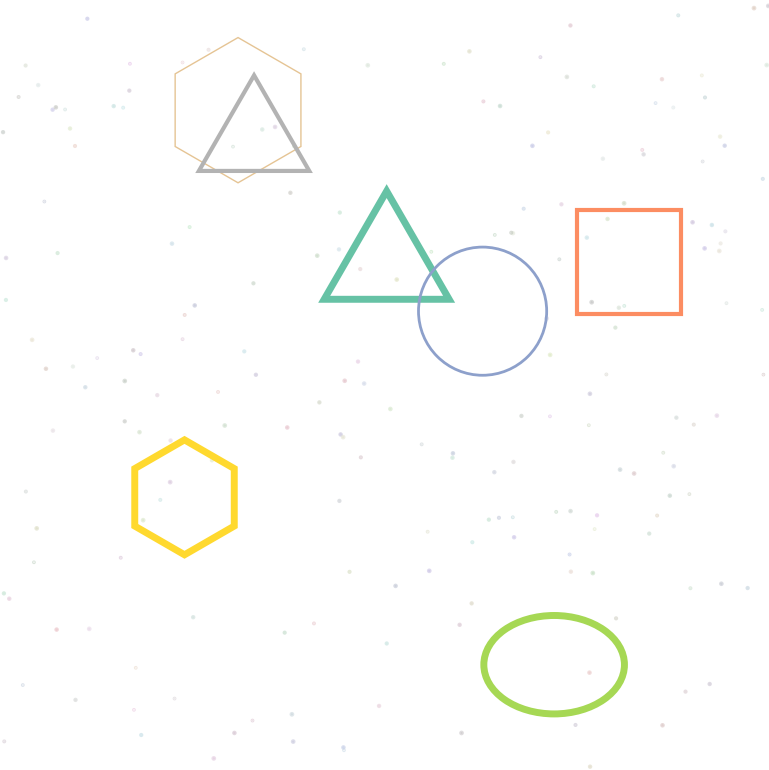[{"shape": "triangle", "thickness": 2.5, "radius": 0.47, "center": [0.502, 0.658]}, {"shape": "square", "thickness": 1.5, "radius": 0.34, "center": [0.817, 0.66]}, {"shape": "circle", "thickness": 1, "radius": 0.42, "center": [0.627, 0.596]}, {"shape": "oval", "thickness": 2.5, "radius": 0.46, "center": [0.72, 0.137]}, {"shape": "hexagon", "thickness": 2.5, "radius": 0.37, "center": [0.24, 0.354]}, {"shape": "hexagon", "thickness": 0.5, "radius": 0.47, "center": [0.309, 0.857]}, {"shape": "triangle", "thickness": 1.5, "radius": 0.41, "center": [0.33, 0.819]}]